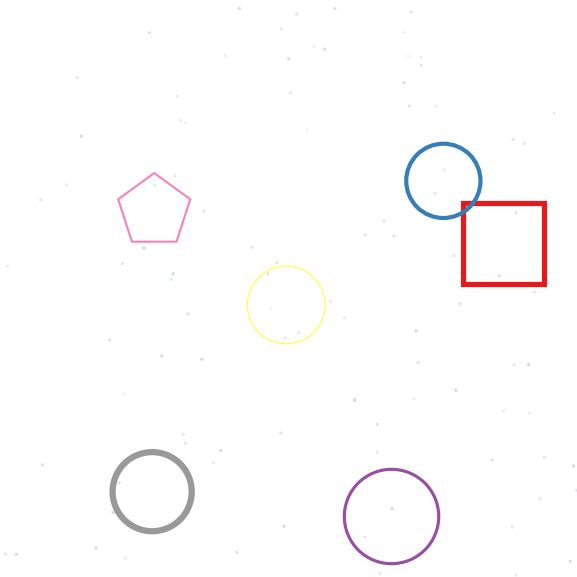[{"shape": "square", "thickness": 2.5, "radius": 0.35, "center": [0.872, 0.577]}, {"shape": "circle", "thickness": 2, "radius": 0.32, "center": [0.768, 0.686]}, {"shape": "circle", "thickness": 1.5, "radius": 0.41, "center": [0.678, 0.105]}, {"shape": "circle", "thickness": 0.5, "radius": 0.34, "center": [0.496, 0.471]}, {"shape": "pentagon", "thickness": 1, "radius": 0.33, "center": [0.267, 0.634]}, {"shape": "circle", "thickness": 3, "radius": 0.34, "center": [0.263, 0.148]}]